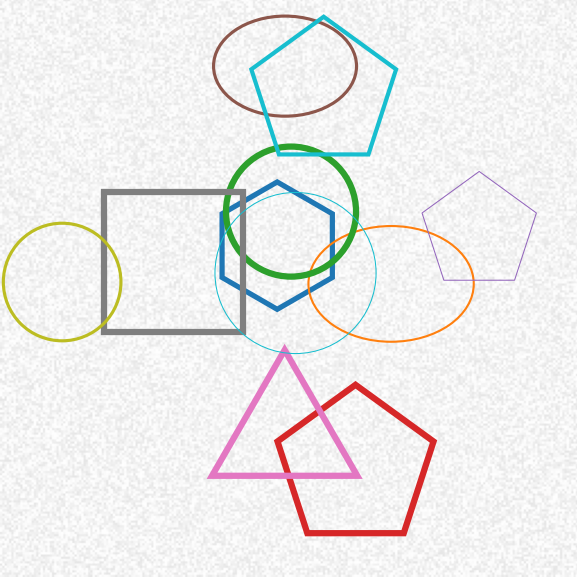[{"shape": "hexagon", "thickness": 2.5, "radius": 0.55, "center": [0.48, 0.574]}, {"shape": "oval", "thickness": 1, "radius": 0.72, "center": [0.677, 0.508]}, {"shape": "circle", "thickness": 3, "radius": 0.56, "center": [0.504, 0.633]}, {"shape": "pentagon", "thickness": 3, "radius": 0.71, "center": [0.616, 0.191]}, {"shape": "pentagon", "thickness": 0.5, "radius": 0.52, "center": [0.83, 0.598]}, {"shape": "oval", "thickness": 1.5, "radius": 0.62, "center": [0.494, 0.885]}, {"shape": "triangle", "thickness": 3, "radius": 0.73, "center": [0.493, 0.248]}, {"shape": "square", "thickness": 3, "radius": 0.6, "center": [0.3, 0.546]}, {"shape": "circle", "thickness": 1.5, "radius": 0.51, "center": [0.108, 0.511]}, {"shape": "pentagon", "thickness": 2, "radius": 0.66, "center": [0.561, 0.838]}, {"shape": "circle", "thickness": 0.5, "radius": 0.7, "center": [0.512, 0.526]}]